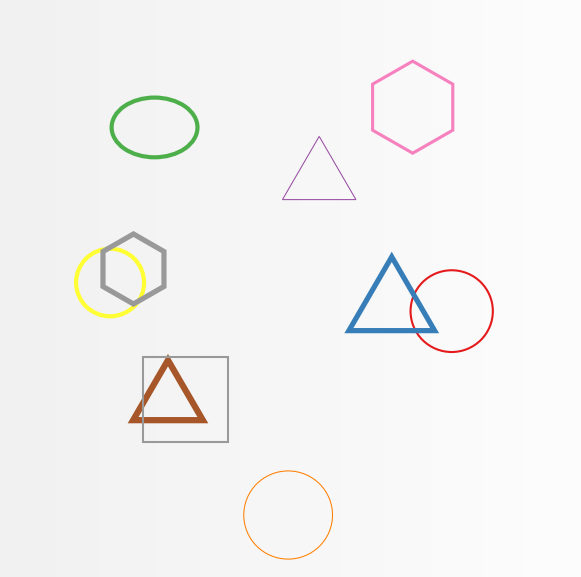[{"shape": "circle", "thickness": 1, "radius": 0.35, "center": [0.777, 0.46]}, {"shape": "triangle", "thickness": 2.5, "radius": 0.43, "center": [0.674, 0.469]}, {"shape": "oval", "thickness": 2, "radius": 0.37, "center": [0.266, 0.778]}, {"shape": "triangle", "thickness": 0.5, "radius": 0.36, "center": [0.549, 0.69]}, {"shape": "circle", "thickness": 0.5, "radius": 0.38, "center": [0.496, 0.107]}, {"shape": "circle", "thickness": 2, "radius": 0.29, "center": [0.189, 0.51]}, {"shape": "triangle", "thickness": 3, "radius": 0.35, "center": [0.289, 0.306]}, {"shape": "hexagon", "thickness": 1.5, "radius": 0.4, "center": [0.71, 0.814]}, {"shape": "square", "thickness": 1, "radius": 0.37, "center": [0.319, 0.307]}, {"shape": "hexagon", "thickness": 2.5, "radius": 0.3, "center": [0.23, 0.533]}]